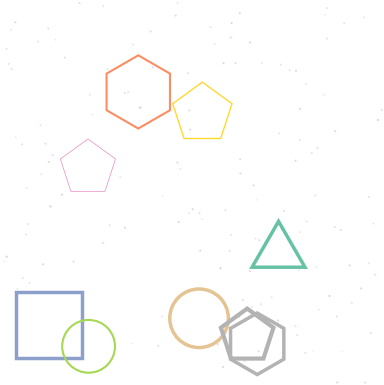[{"shape": "triangle", "thickness": 2.5, "radius": 0.4, "center": [0.723, 0.346]}, {"shape": "hexagon", "thickness": 1.5, "radius": 0.48, "center": [0.359, 0.761]}, {"shape": "square", "thickness": 2.5, "radius": 0.43, "center": [0.127, 0.156]}, {"shape": "pentagon", "thickness": 0.5, "radius": 0.38, "center": [0.228, 0.564]}, {"shape": "circle", "thickness": 1.5, "radius": 0.34, "center": [0.23, 0.1]}, {"shape": "pentagon", "thickness": 1, "radius": 0.4, "center": [0.526, 0.706]}, {"shape": "circle", "thickness": 2.5, "radius": 0.38, "center": [0.517, 0.173]}, {"shape": "pentagon", "thickness": 3, "radius": 0.36, "center": [0.642, 0.127]}, {"shape": "hexagon", "thickness": 2.5, "radius": 0.4, "center": [0.668, 0.107]}]